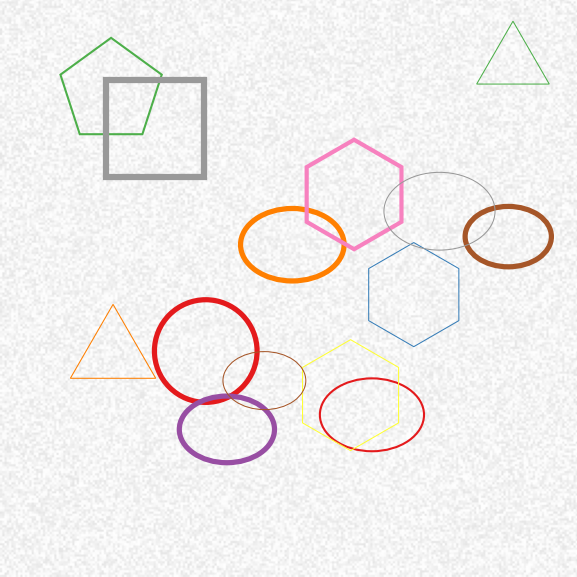[{"shape": "circle", "thickness": 2.5, "radius": 0.44, "center": [0.356, 0.391]}, {"shape": "oval", "thickness": 1, "radius": 0.45, "center": [0.644, 0.281]}, {"shape": "hexagon", "thickness": 0.5, "radius": 0.45, "center": [0.716, 0.489]}, {"shape": "triangle", "thickness": 0.5, "radius": 0.36, "center": [0.888, 0.89]}, {"shape": "pentagon", "thickness": 1, "radius": 0.46, "center": [0.192, 0.841]}, {"shape": "oval", "thickness": 2.5, "radius": 0.41, "center": [0.393, 0.256]}, {"shape": "triangle", "thickness": 0.5, "radius": 0.43, "center": [0.196, 0.387]}, {"shape": "oval", "thickness": 2.5, "radius": 0.45, "center": [0.506, 0.575]}, {"shape": "hexagon", "thickness": 0.5, "radius": 0.48, "center": [0.607, 0.315]}, {"shape": "oval", "thickness": 2.5, "radius": 0.37, "center": [0.88, 0.589]}, {"shape": "oval", "thickness": 0.5, "radius": 0.36, "center": [0.458, 0.34]}, {"shape": "hexagon", "thickness": 2, "radius": 0.47, "center": [0.613, 0.662]}, {"shape": "square", "thickness": 3, "radius": 0.42, "center": [0.269, 0.776]}, {"shape": "oval", "thickness": 0.5, "radius": 0.48, "center": [0.761, 0.633]}]